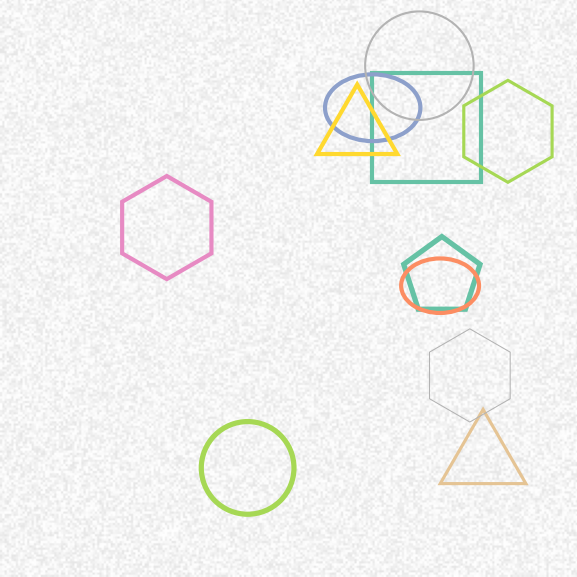[{"shape": "pentagon", "thickness": 2.5, "radius": 0.35, "center": [0.765, 0.52]}, {"shape": "square", "thickness": 2, "radius": 0.47, "center": [0.739, 0.779]}, {"shape": "oval", "thickness": 2, "radius": 0.34, "center": [0.762, 0.504]}, {"shape": "oval", "thickness": 2, "radius": 0.41, "center": [0.645, 0.813]}, {"shape": "hexagon", "thickness": 2, "radius": 0.45, "center": [0.289, 0.605]}, {"shape": "hexagon", "thickness": 1.5, "radius": 0.44, "center": [0.88, 0.772]}, {"shape": "circle", "thickness": 2.5, "radius": 0.4, "center": [0.429, 0.189]}, {"shape": "triangle", "thickness": 2, "radius": 0.4, "center": [0.618, 0.773]}, {"shape": "triangle", "thickness": 1.5, "radius": 0.43, "center": [0.836, 0.205]}, {"shape": "circle", "thickness": 1, "radius": 0.47, "center": [0.726, 0.885]}, {"shape": "hexagon", "thickness": 0.5, "radius": 0.4, "center": [0.814, 0.349]}]